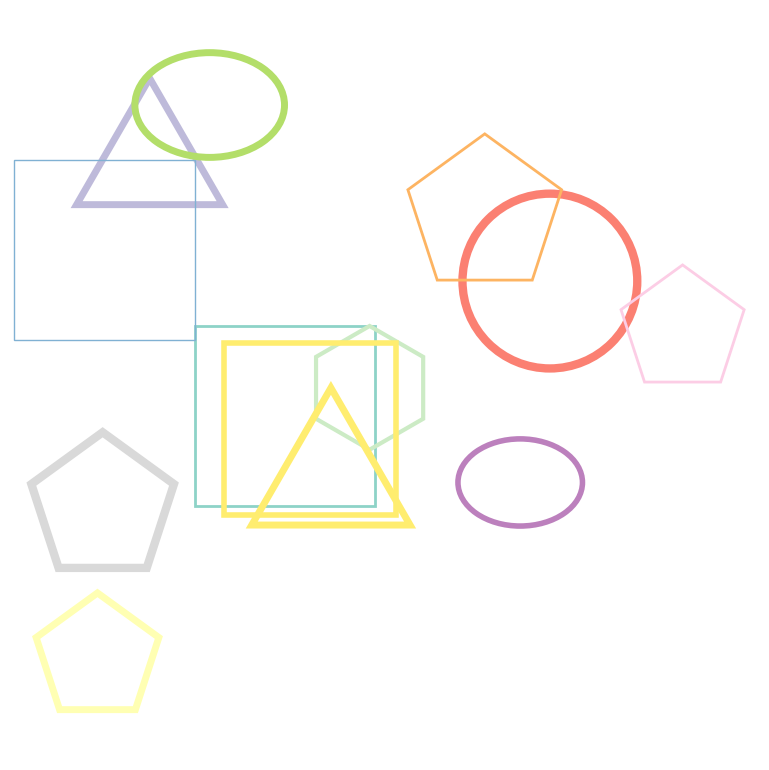[{"shape": "square", "thickness": 1, "radius": 0.58, "center": [0.37, 0.46]}, {"shape": "pentagon", "thickness": 2.5, "radius": 0.42, "center": [0.127, 0.146]}, {"shape": "triangle", "thickness": 2.5, "radius": 0.55, "center": [0.194, 0.789]}, {"shape": "circle", "thickness": 3, "radius": 0.57, "center": [0.714, 0.635]}, {"shape": "square", "thickness": 0.5, "radius": 0.59, "center": [0.136, 0.675]}, {"shape": "pentagon", "thickness": 1, "radius": 0.52, "center": [0.63, 0.721]}, {"shape": "oval", "thickness": 2.5, "radius": 0.49, "center": [0.272, 0.864]}, {"shape": "pentagon", "thickness": 1, "radius": 0.42, "center": [0.886, 0.572]}, {"shape": "pentagon", "thickness": 3, "radius": 0.49, "center": [0.133, 0.341]}, {"shape": "oval", "thickness": 2, "radius": 0.4, "center": [0.676, 0.373]}, {"shape": "hexagon", "thickness": 1.5, "radius": 0.4, "center": [0.48, 0.496]}, {"shape": "triangle", "thickness": 2.5, "radius": 0.59, "center": [0.43, 0.377]}, {"shape": "square", "thickness": 2, "radius": 0.56, "center": [0.403, 0.443]}]